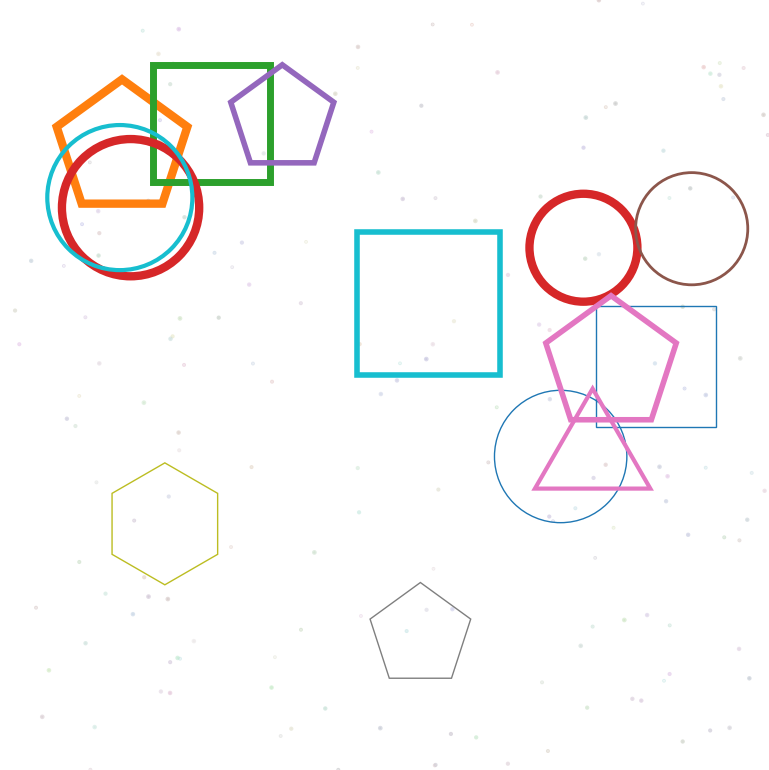[{"shape": "circle", "thickness": 0.5, "radius": 0.43, "center": [0.728, 0.407]}, {"shape": "square", "thickness": 0.5, "radius": 0.39, "center": [0.852, 0.524]}, {"shape": "pentagon", "thickness": 3, "radius": 0.45, "center": [0.158, 0.808]}, {"shape": "square", "thickness": 2.5, "radius": 0.38, "center": [0.274, 0.84]}, {"shape": "circle", "thickness": 3, "radius": 0.45, "center": [0.17, 0.73]}, {"shape": "circle", "thickness": 3, "radius": 0.35, "center": [0.758, 0.678]}, {"shape": "pentagon", "thickness": 2, "radius": 0.35, "center": [0.367, 0.845]}, {"shape": "circle", "thickness": 1, "radius": 0.36, "center": [0.898, 0.703]}, {"shape": "triangle", "thickness": 1.5, "radius": 0.43, "center": [0.77, 0.409]}, {"shape": "pentagon", "thickness": 2, "radius": 0.45, "center": [0.794, 0.527]}, {"shape": "pentagon", "thickness": 0.5, "radius": 0.34, "center": [0.546, 0.175]}, {"shape": "hexagon", "thickness": 0.5, "radius": 0.4, "center": [0.214, 0.32]}, {"shape": "square", "thickness": 2, "radius": 0.46, "center": [0.556, 0.606]}, {"shape": "circle", "thickness": 1.5, "radius": 0.47, "center": [0.156, 0.743]}]